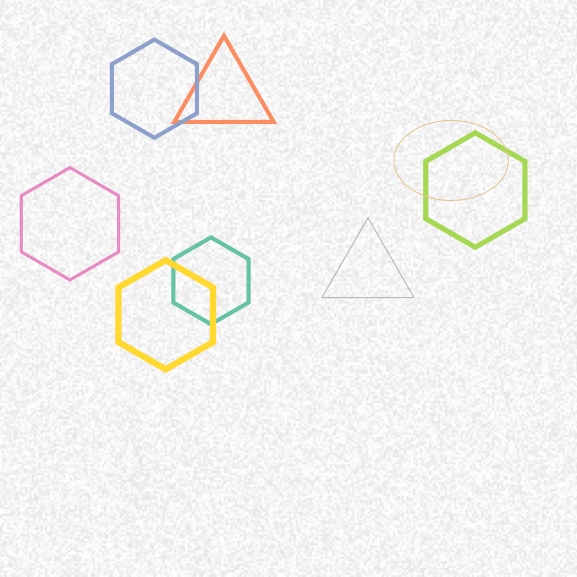[{"shape": "hexagon", "thickness": 2, "radius": 0.38, "center": [0.365, 0.513]}, {"shape": "triangle", "thickness": 2, "radius": 0.5, "center": [0.388, 0.838]}, {"shape": "hexagon", "thickness": 2, "radius": 0.43, "center": [0.267, 0.846]}, {"shape": "hexagon", "thickness": 1.5, "radius": 0.49, "center": [0.121, 0.612]}, {"shape": "hexagon", "thickness": 2.5, "radius": 0.5, "center": [0.823, 0.67]}, {"shape": "hexagon", "thickness": 3, "radius": 0.47, "center": [0.287, 0.454]}, {"shape": "oval", "thickness": 0.5, "radius": 0.49, "center": [0.781, 0.721]}, {"shape": "triangle", "thickness": 0.5, "radius": 0.46, "center": [0.637, 0.53]}]